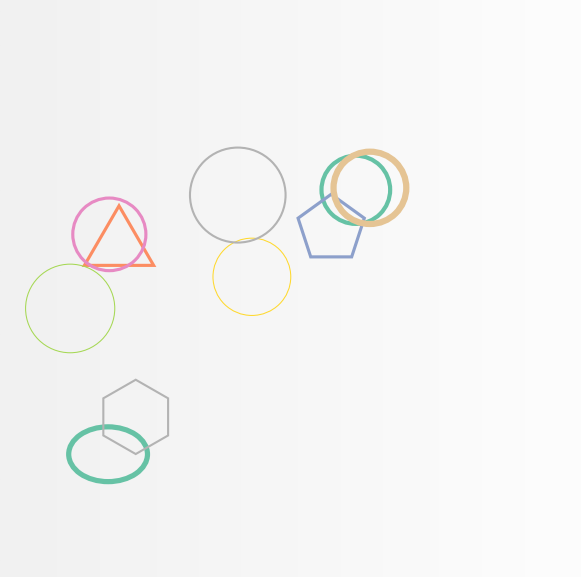[{"shape": "oval", "thickness": 2.5, "radius": 0.34, "center": [0.186, 0.213]}, {"shape": "circle", "thickness": 2, "radius": 0.3, "center": [0.612, 0.67]}, {"shape": "triangle", "thickness": 1.5, "radius": 0.34, "center": [0.205, 0.574]}, {"shape": "pentagon", "thickness": 1.5, "radius": 0.3, "center": [0.57, 0.603]}, {"shape": "circle", "thickness": 1.5, "radius": 0.31, "center": [0.188, 0.593]}, {"shape": "circle", "thickness": 0.5, "radius": 0.38, "center": [0.121, 0.465]}, {"shape": "circle", "thickness": 0.5, "radius": 0.33, "center": [0.433, 0.52]}, {"shape": "circle", "thickness": 3, "radius": 0.31, "center": [0.636, 0.674]}, {"shape": "hexagon", "thickness": 1, "radius": 0.32, "center": [0.233, 0.277]}, {"shape": "circle", "thickness": 1, "radius": 0.41, "center": [0.409, 0.661]}]